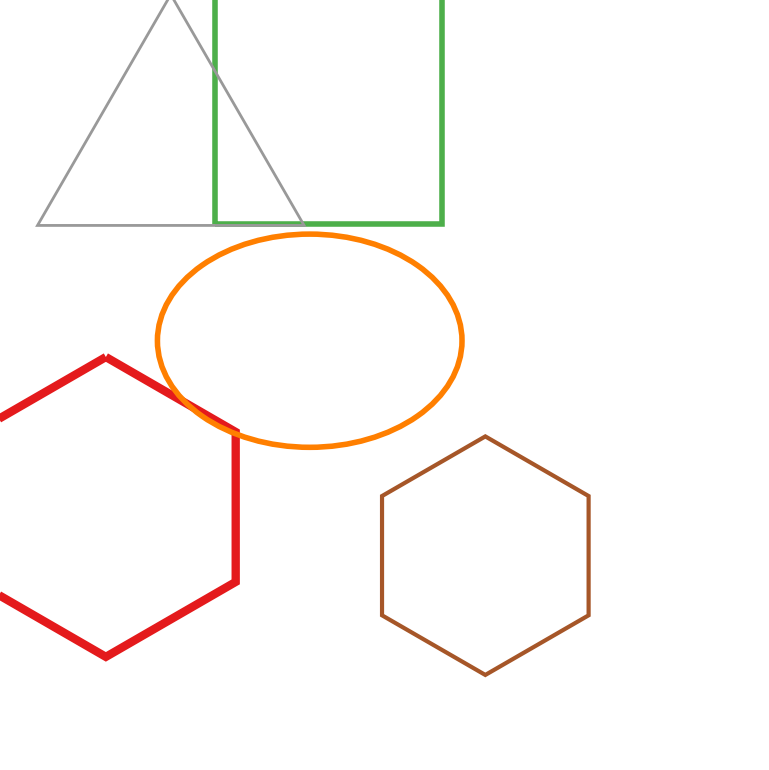[{"shape": "hexagon", "thickness": 3, "radius": 0.97, "center": [0.137, 0.342]}, {"shape": "square", "thickness": 2, "radius": 0.74, "center": [0.426, 0.856]}, {"shape": "oval", "thickness": 2, "radius": 0.99, "center": [0.402, 0.558]}, {"shape": "hexagon", "thickness": 1.5, "radius": 0.77, "center": [0.63, 0.278]}, {"shape": "triangle", "thickness": 1, "radius": 1.0, "center": [0.222, 0.807]}]